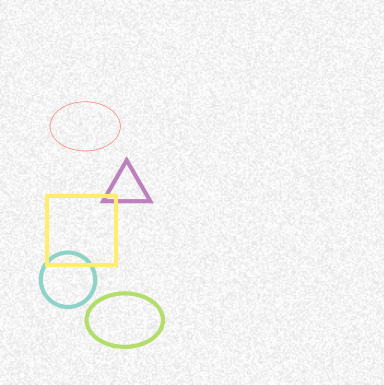[{"shape": "circle", "thickness": 3, "radius": 0.35, "center": [0.177, 0.273]}, {"shape": "oval", "thickness": 0.5, "radius": 0.46, "center": [0.221, 0.672]}, {"shape": "oval", "thickness": 3, "radius": 0.5, "center": [0.324, 0.169]}, {"shape": "triangle", "thickness": 3, "radius": 0.35, "center": [0.329, 0.513]}, {"shape": "square", "thickness": 3, "radius": 0.45, "center": [0.211, 0.401]}]